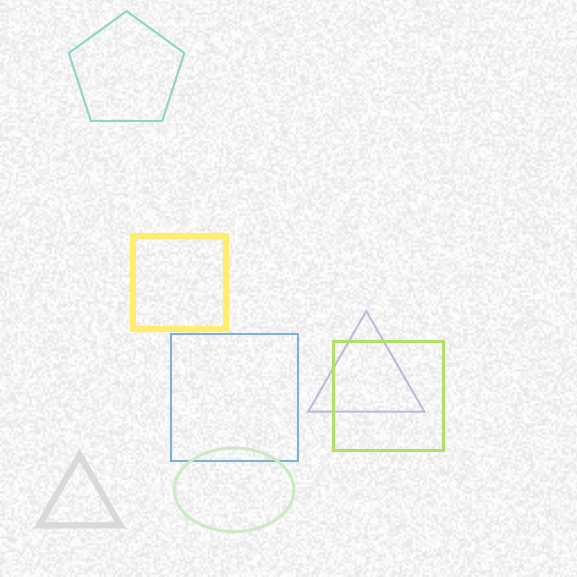[{"shape": "pentagon", "thickness": 1, "radius": 0.53, "center": [0.219, 0.875]}, {"shape": "triangle", "thickness": 1, "radius": 0.58, "center": [0.634, 0.344]}, {"shape": "square", "thickness": 1, "radius": 0.55, "center": [0.406, 0.311]}, {"shape": "square", "thickness": 1.5, "radius": 0.47, "center": [0.672, 0.315]}, {"shape": "triangle", "thickness": 3, "radius": 0.41, "center": [0.138, 0.13]}, {"shape": "oval", "thickness": 1.5, "radius": 0.52, "center": [0.405, 0.151]}, {"shape": "square", "thickness": 3, "radius": 0.4, "center": [0.312, 0.509]}]